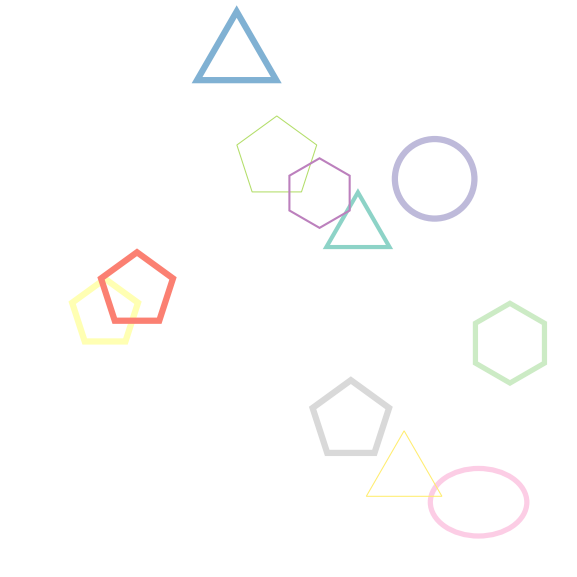[{"shape": "triangle", "thickness": 2, "radius": 0.32, "center": [0.62, 0.603]}, {"shape": "pentagon", "thickness": 3, "radius": 0.3, "center": [0.182, 0.456]}, {"shape": "circle", "thickness": 3, "radius": 0.34, "center": [0.753, 0.689]}, {"shape": "pentagon", "thickness": 3, "radius": 0.33, "center": [0.237, 0.497]}, {"shape": "triangle", "thickness": 3, "radius": 0.4, "center": [0.41, 0.9]}, {"shape": "pentagon", "thickness": 0.5, "radius": 0.36, "center": [0.479, 0.726]}, {"shape": "oval", "thickness": 2.5, "radius": 0.42, "center": [0.829, 0.129]}, {"shape": "pentagon", "thickness": 3, "radius": 0.35, "center": [0.608, 0.271]}, {"shape": "hexagon", "thickness": 1, "radius": 0.3, "center": [0.553, 0.665]}, {"shape": "hexagon", "thickness": 2.5, "radius": 0.35, "center": [0.883, 0.405]}, {"shape": "triangle", "thickness": 0.5, "radius": 0.38, "center": [0.7, 0.178]}]